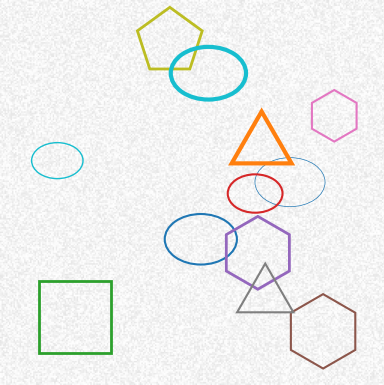[{"shape": "oval", "thickness": 0.5, "radius": 0.46, "center": [0.753, 0.527]}, {"shape": "oval", "thickness": 1.5, "radius": 0.47, "center": [0.522, 0.378]}, {"shape": "triangle", "thickness": 3, "radius": 0.45, "center": [0.68, 0.621]}, {"shape": "square", "thickness": 2, "radius": 0.47, "center": [0.195, 0.176]}, {"shape": "oval", "thickness": 1.5, "radius": 0.36, "center": [0.663, 0.497]}, {"shape": "hexagon", "thickness": 2, "radius": 0.47, "center": [0.67, 0.343]}, {"shape": "hexagon", "thickness": 1.5, "radius": 0.48, "center": [0.839, 0.139]}, {"shape": "hexagon", "thickness": 1.5, "radius": 0.33, "center": [0.868, 0.699]}, {"shape": "triangle", "thickness": 1.5, "radius": 0.42, "center": [0.689, 0.231]}, {"shape": "pentagon", "thickness": 2, "radius": 0.44, "center": [0.441, 0.892]}, {"shape": "oval", "thickness": 1, "radius": 0.33, "center": [0.149, 0.583]}, {"shape": "oval", "thickness": 3, "radius": 0.49, "center": [0.541, 0.81]}]